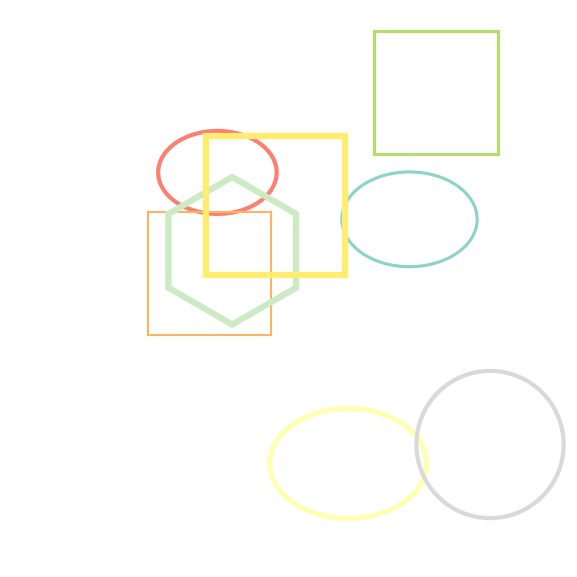[{"shape": "oval", "thickness": 1.5, "radius": 0.59, "center": [0.709, 0.619]}, {"shape": "oval", "thickness": 2.5, "radius": 0.68, "center": [0.603, 0.197]}, {"shape": "oval", "thickness": 2, "radius": 0.51, "center": [0.376, 0.701]}, {"shape": "square", "thickness": 1, "radius": 0.53, "center": [0.363, 0.526]}, {"shape": "square", "thickness": 1.5, "radius": 0.53, "center": [0.755, 0.839]}, {"shape": "circle", "thickness": 2, "radius": 0.64, "center": [0.849, 0.229]}, {"shape": "hexagon", "thickness": 3, "radius": 0.64, "center": [0.402, 0.565]}, {"shape": "square", "thickness": 3, "radius": 0.6, "center": [0.477, 0.643]}]